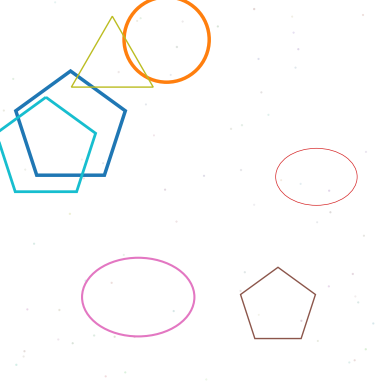[{"shape": "pentagon", "thickness": 2.5, "radius": 0.75, "center": [0.183, 0.666]}, {"shape": "circle", "thickness": 2.5, "radius": 0.55, "center": [0.433, 0.897]}, {"shape": "oval", "thickness": 0.5, "radius": 0.53, "center": [0.822, 0.541]}, {"shape": "pentagon", "thickness": 1, "radius": 0.51, "center": [0.722, 0.203]}, {"shape": "oval", "thickness": 1.5, "radius": 0.73, "center": [0.359, 0.228]}, {"shape": "triangle", "thickness": 1, "radius": 0.61, "center": [0.292, 0.835]}, {"shape": "pentagon", "thickness": 2, "radius": 0.68, "center": [0.119, 0.612]}]